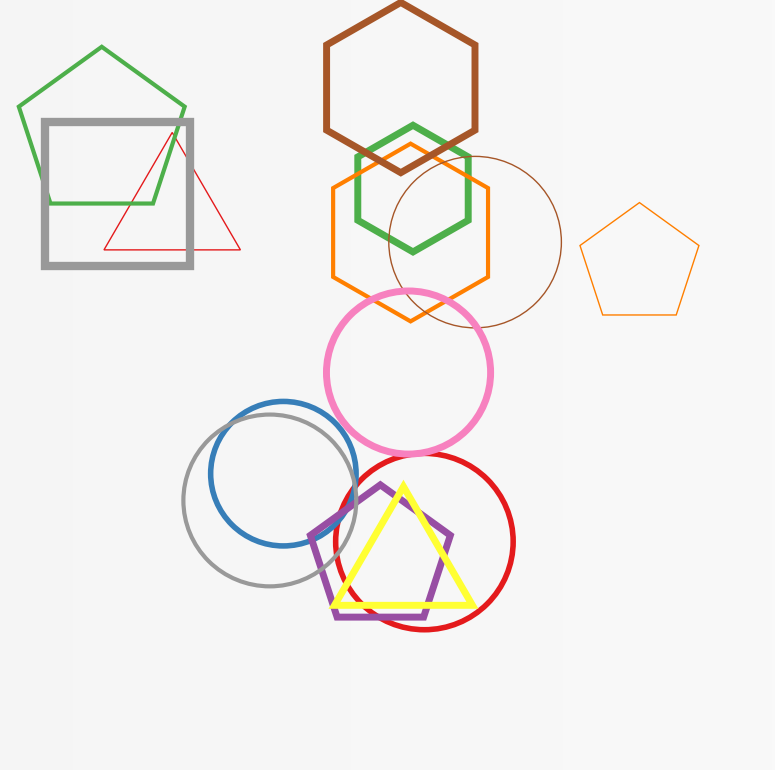[{"shape": "circle", "thickness": 2, "radius": 0.57, "center": [0.548, 0.297]}, {"shape": "triangle", "thickness": 0.5, "radius": 0.51, "center": [0.222, 0.726]}, {"shape": "circle", "thickness": 2, "radius": 0.47, "center": [0.366, 0.385]}, {"shape": "pentagon", "thickness": 1.5, "radius": 0.56, "center": [0.131, 0.827]}, {"shape": "hexagon", "thickness": 2.5, "radius": 0.41, "center": [0.533, 0.755]}, {"shape": "pentagon", "thickness": 2.5, "radius": 0.47, "center": [0.491, 0.275]}, {"shape": "hexagon", "thickness": 1.5, "radius": 0.58, "center": [0.53, 0.698]}, {"shape": "pentagon", "thickness": 0.5, "radius": 0.4, "center": [0.825, 0.656]}, {"shape": "triangle", "thickness": 2.5, "radius": 0.51, "center": [0.521, 0.265]}, {"shape": "circle", "thickness": 0.5, "radius": 0.56, "center": [0.613, 0.686]}, {"shape": "hexagon", "thickness": 2.5, "radius": 0.55, "center": [0.517, 0.886]}, {"shape": "circle", "thickness": 2.5, "radius": 0.53, "center": [0.527, 0.516]}, {"shape": "square", "thickness": 3, "radius": 0.47, "center": [0.152, 0.748]}, {"shape": "circle", "thickness": 1.5, "radius": 0.56, "center": [0.348, 0.35]}]